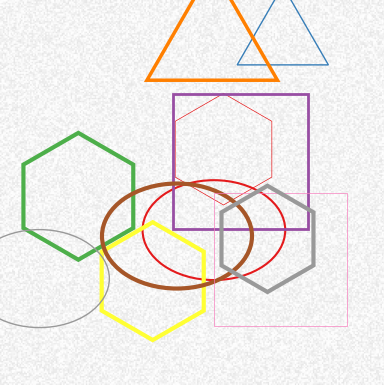[{"shape": "oval", "thickness": 1.5, "radius": 0.93, "center": [0.556, 0.402]}, {"shape": "hexagon", "thickness": 0.5, "radius": 0.72, "center": [0.581, 0.612]}, {"shape": "triangle", "thickness": 1, "radius": 0.68, "center": [0.734, 0.9]}, {"shape": "hexagon", "thickness": 3, "radius": 0.82, "center": [0.204, 0.49]}, {"shape": "square", "thickness": 2, "radius": 0.88, "center": [0.625, 0.581]}, {"shape": "triangle", "thickness": 2.5, "radius": 0.98, "center": [0.551, 0.889]}, {"shape": "hexagon", "thickness": 3, "radius": 0.77, "center": [0.397, 0.27]}, {"shape": "oval", "thickness": 3, "radius": 0.97, "center": [0.46, 0.387]}, {"shape": "square", "thickness": 0.5, "radius": 0.86, "center": [0.728, 0.327]}, {"shape": "oval", "thickness": 1, "radius": 0.91, "center": [0.102, 0.276]}, {"shape": "hexagon", "thickness": 3, "radius": 0.69, "center": [0.695, 0.38]}]